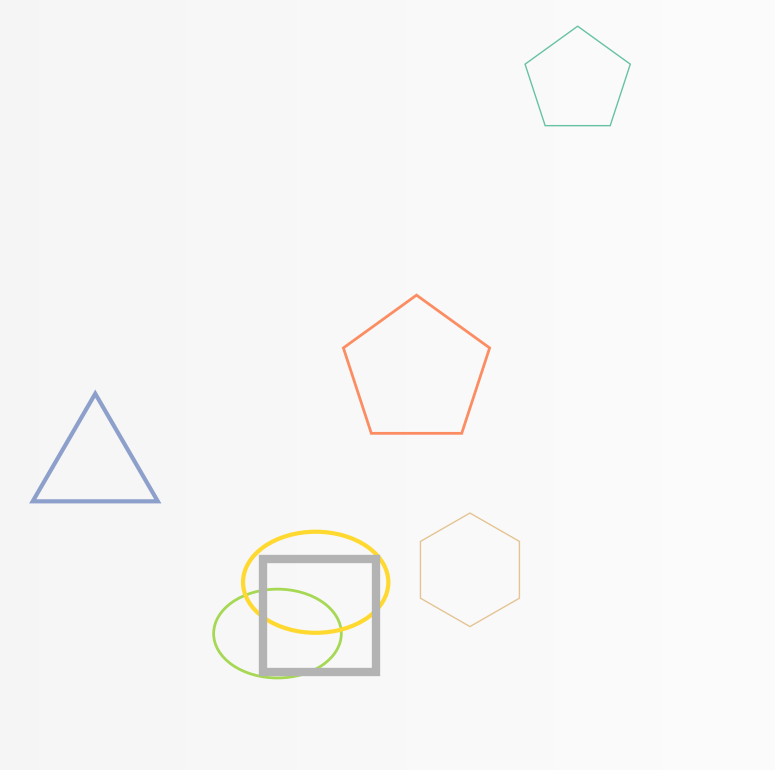[{"shape": "pentagon", "thickness": 0.5, "radius": 0.36, "center": [0.745, 0.895]}, {"shape": "pentagon", "thickness": 1, "radius": 0.5, "center": [0.537, 0.517]}, {"shape": "triangle", "thickness": 1.5, "radius": 0.47, "center": [0.123, 0.396]}, {"shape": "oval", "thickness": 1, "radius": 0.41, "center": [0.358, 0.177]}, {"shape": "oval", "thickness": 1.5, "radius": 0.47, "center": [0.407, 0.244]}, {"shape": "hexagon", "thickness": 0.5, "radius": 0.37, "center": [0.606, 0.26]}, {"shape": "square", "thickness": 3, "radius": 0.37, "center": [0.412, 0.201]}]